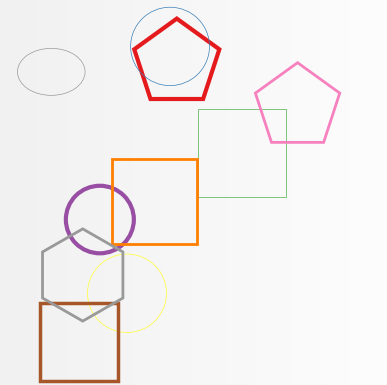[{"shape": "pentagon", "thickness": 3, "radius": 0.58, "center": [0.456, 0.836]}, {"shape": "circle", "thickness": 0.5, "radius": 0.51, "center": [0.439, 0.879]}, {"shape": "square", "thickness": 0.5, "radius": 0.57, "center": [0.624, 0.602]}, {"shape": "circle", "thickness": 3, "radius": 0.44, "center": [0.258, 0.43]}, {"shape": "square", "thickness": 2, "radius": 0.55, "center": [0.398, 0.477]}, {"shape": "circle", "thickness": 0.5, "radius": 0.51, "center": [0.328, 0.238]}, {"shape": "square", "thickness": 2.5, "radius": 0.5, "center": [0.204, 0.112]}, {"shape": "pentagon", "thickness": 2, "radius": 0.57, "center": [0.768, 0.723]}, {"shape": "hexagon", "thickness": 2, "radius": 0.6, "center": [0.213, 0.286]}, {"shape": "oval", "thickness": 0.5, "radius": 0.44, "center": [0.132, 0.813]}]